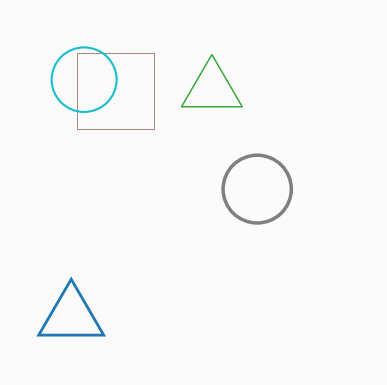[{"shape": "triangle", "thickness": 2, "radius": 0.48, "center": [0.184, 0.178]}, {"shape": "triangle", "thickness": 1, "radius": 0.45, "center": [0.547, 0.768]}, {"shape": "square", "thickness": 0.5, "radius": 0.5, "center": [0.299, 0.763]}, {"shape": "circle", "thickness": 2.5, "radius": 0.44, "center": [0.664, 0.509]}, {"shape": "circle", "thickness": 1.5, "radius": 0.42, "center": [0.217, 0.793]}]